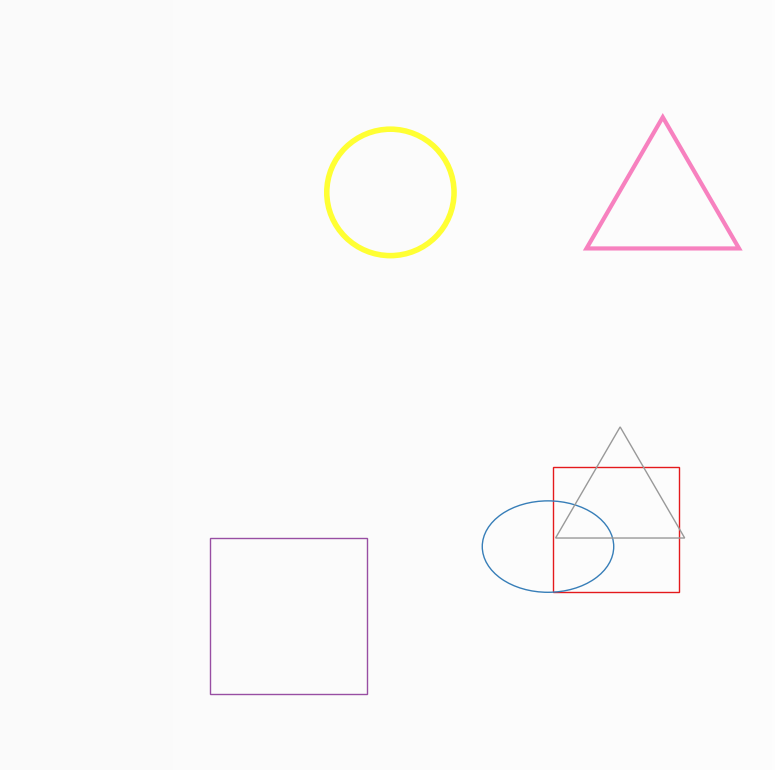[{"shape": "square", "thickness": 0.5, "radius": 0.41, "center": [0.795, 0.312]}, {"shape": "oval", "thickness": 0.5, "radius": 0.42, "center": [0.707, 0.29]}, {"shape": "square", "thickness": 0.5, "radius": 0.5, "center": [0.372, 0.2]}, {"shape": "circle", "thickness": 2, "radius": 0.41, "center": [0.504, 0.75]}, {"shape": "triangle", "thickness": 1.5, "radius": 0.57, "center": [0.855, 0.734]}, {"shape": "triangle", "thickness": 0.5, "radius": 0.48, "center": [0.8, 0.349]}]